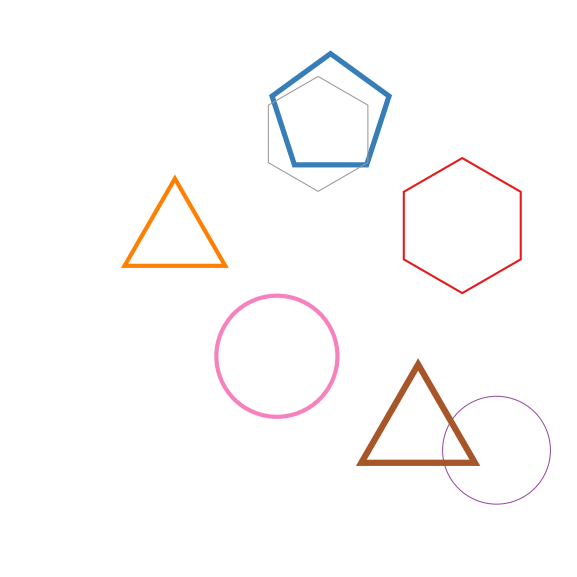[{"shape": "hexagon", "thickness": 1, "radius": 0.58, "center": [0.8, 0.609]}, {"shape": "pentagon", "thickness": 2.5, "radius": 0.53, "center": [0.572, 0.8]}, {"shape": "circle", "thickness": 0.5, "radius": 0.47, "center": [0.86, 0.22]}, {"shape": "triangle", "thickness": 2, "radius": 0.5, "center": [0.303, 0.589]}, {"shape": "triangle", "thickness": 3, "radius": 0.57, "center": [0.724, 0.255]}, {"shape": "circle", "thickness": 2, "radius": 0.52, "center": [0.479, 0.382]}, {"shape": "hexagon", "thickness": 0.5, "radius": 0.5, "center": [0.551, 0.767]}]